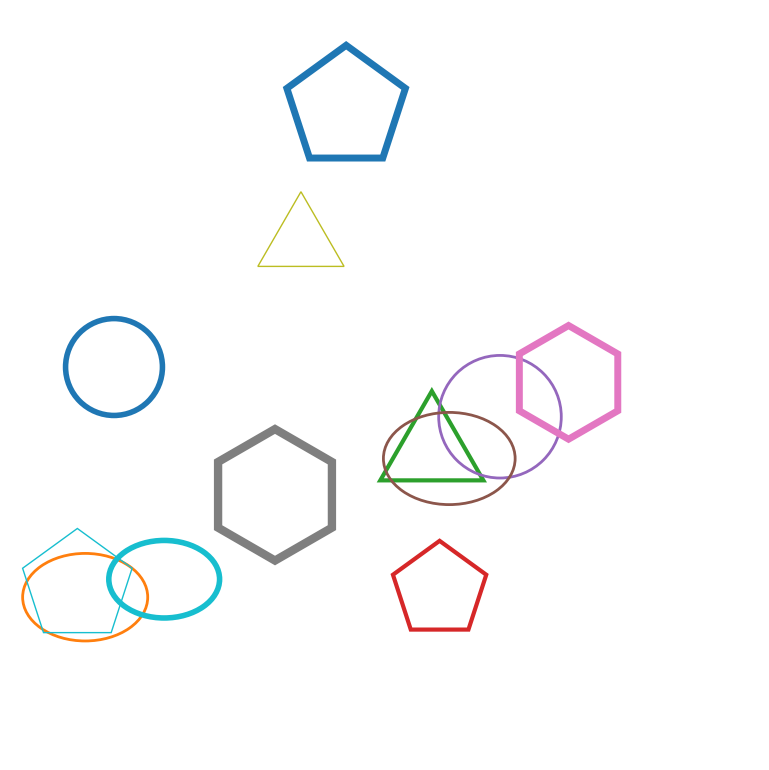[{"shape": "pentagon", "thickness": 2.5, "radius": 0.4, "center": [0.45, 0.86]}, {"shape": "circle", "thickness": 2, "radius": 0.31, "center": [0.148, 0.523]}, {"shape": "oval", "thickness": 1, "radius": 0.41, "center": [0.111, 0.224]}, {"shape": "triangle", "thickness": 1.5, "radius": 0.39, "center": [0.561, 0.415]}, {"shape": "pentagon", "thickness": 1.5, "radius": 0.32, "center": [0.571, 0.234]}, {"shape": "circle", "thickness": 1, "radius": 0.4, "center": [0.649, 0.459]}, {"shape": "oval", "thickness": 1, "radius": 0.43, "center": [0.583, 0.405]}, {"shape": "hexagon", "thickness": 2.5, "radius": 0.37, "center": [0.738, 0.503]}, {"shape": "hexagon", "thickness": 3, "radius": 0.43, "center": [0.357, 0.357]}, {"shape": "triangle", "thickness": 0.5, "radius": 0.32, "center": [0.391, 0.686]}, {"shape": "pentagon", "thickness": 0.5, "radius": 0.37, "center": [0.1, 0.239]}, {"shape": "oval", "thickness": 2, "radius": 0.36, "center": [0.213, 0.248]}]